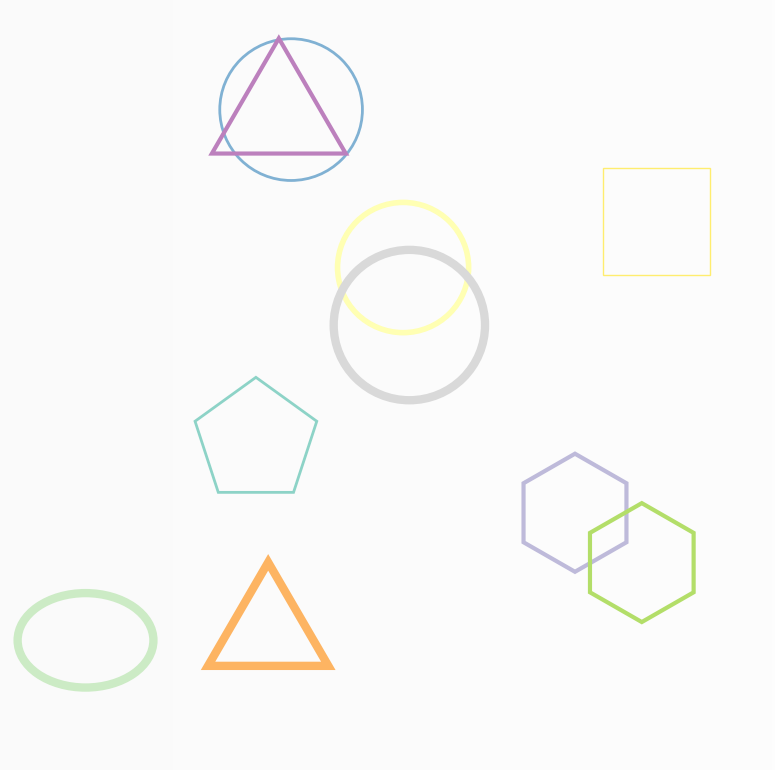[{"shape": "pentagon", "thickness": 1, "radius": 0.41, "center": [0.33, 0.427]}, {"shape": "circle", "thickness": 2, "radius": 0.42, "center": [0.52, 0.653]}, {"shape": "hexagon", "thickness": 1.5, "radius": 0.38, "center": [0.742, 0.334]}, {"shape": "circle", "thickness": 1, "radius": 0.46, "center": [0.376, 0.858]}, {"shape": "triangle", "thickness": 3, "radius": 0.45, "center": [0.346, 0.18]}, {"shape": "hexagon", "thickness": 1.5, "radius": 0.39, "center": [0.828, 0.269]}, {"shape": "circle", "thickness": 3, "radius": 0.49, "center": [0.528, 0.578]}, {"shape": "triangle", "thickness": 1.5, "radius": 0.5, "center": [0.36, 0.85]}, {"shape": "oval", "thickness": 3, "radius": 0.44, "center": [0.11, 0.168]}, {"shape": "square", "thickness": 0.5, "radius": 0.35, "center": [0.847, 0.712]}]